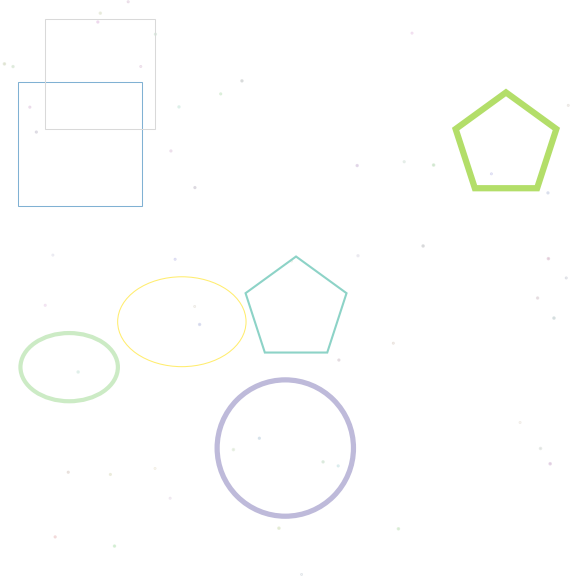[{"shape": "pentagon", "thickness": 1, "radius": 0.46, "center": [0.513, 0.463]}, {"shape": "circle", "thickness": 2.5, "radius": 0.59, "center": [0.494, 0.223]}, {"shape": "square", "thickness": 0.5, "radius": 0.54, "center": [0.139, 0.75]}, {"shape": "pentagon", "thickness": 3, "radius": 0.46, "center": [0.876, 0.747]}, {"shape": "square", "thickness": 0.5, "radius": 0.48, "center": [0.173, 0.872]}, {"shape": "oval", "thickness": 2, "radius": 0.42, "center": [0.12, 0.363]}, {"shape": "oval", "thickness": 0.5, "radius": 0.56, "center": [0.315, 0.442]}]